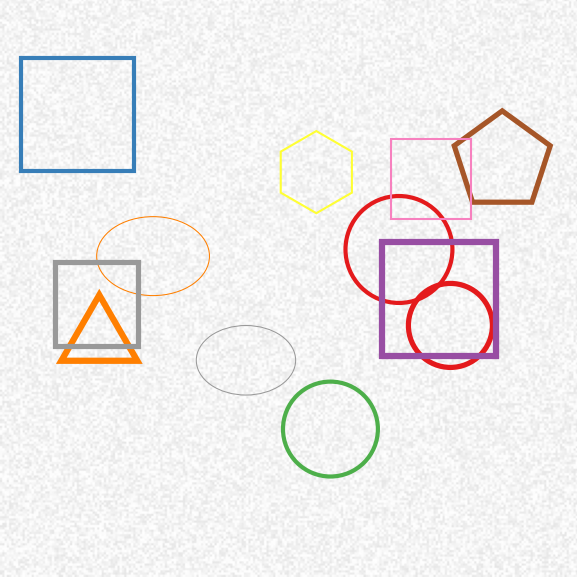[{"shape": "circle", "thickness": 2.5, "radius": 0.36, "center": [0.78, 0.436]}, {"shape": "circle", "thickness": 2, "radius": 0.46, "center": [0.691, 0.567]}, {"shape": "square", "thickness": 2, "radius": 0.49, "center": [0.134, 0.801]}, {"shape": "circle", "thickness": 2, "radius": 0.41, "center": [0.572, 0.256]}, {"shape": "square", "thickness": 3, "radius": 0.5, "center": [0.76, 0.482]}, {"shape": "triangle", "thickness": 3, "radius": 0.38, "center": [0.172, 0.412]}, {"shape": "oval", "thickness": 0.5, "radius": 0.49, "center": [0.265, 0.556]}, {"shape": "hexagon", "thickness": 1, "radius": 0.36, "center": [0.548, 0.701]}, {"shape": "pentagon", "thickness": 2.5, "radius": 0.44, "center": [0.87, 0.72]}, {"shape": "square", "thickness": 1, "radius": 0.35, "center": [0.747, 0.689]}, {"shape": "oval", "thickness": 0.5, "radius": 0.43, "center": [0.426, 0.375]}, {"shape": "square", "thickness": 2.5, "radius": 0.36, "center": [0.167, 0.473]}]